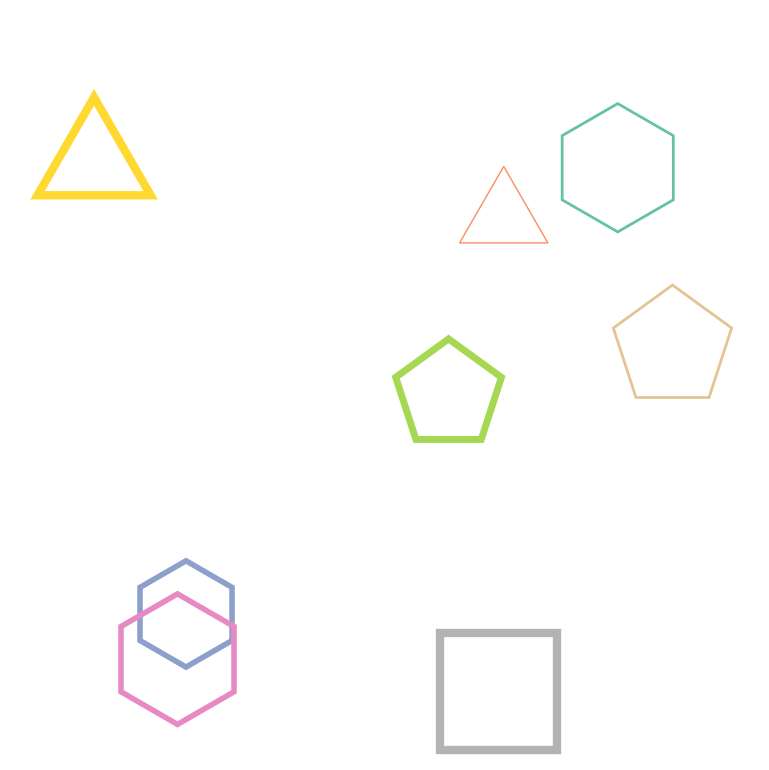[{"shape": "hexagon", "thickness": 1, "radius": 0.42, "center": [0.802, 0.782]}, {"shape": "triangle", "thickness": 0.5, "radius": 0.33, "center": [0.654, 0.718]}, {"shape": "hexagon", "thickness": 2, "radius": 0.35, "center": [0.242, 0.203]}, {"shape": "hexagon", "thickness": 2, "radius": 0.42, "center": [0.231, 0.144]}, {"shape": "pentagon", "thickness": 2.5, "radius": 0.36, "center": [0.583, 0.488]}, {"shape": "triangle", "thickness": 3, "radius": 0.42, "center": [0.122, 0.789]}, {"shape": "pentagon", "thickness": 1, "radius": 0.4, "center": [0.873, 0.549]}, {"shape": "square", "thickness": 3, "radius": 0.38, "center": [0.647, 0.102]}]